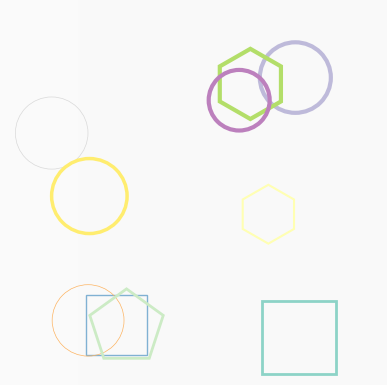[{"shape": "square", "thickness": 2, "radius": 0.47, "center": [0.772, 0.124]}, {"shape": "hexagon", "thickness": 1.5, "radius": 0.38, "center": [0.693, 0.444]}, {"shape": "circle", "thickness": 3, "radius": 0.46, "center": [0.762, 0.799]}, {"shape": "square", "thickness": 1, "radius": 0.39, "center": [0.301, 0.157]}, {"shape": "circle", "thickness": 0.5, "radius": 0.46, "center": [0.227, 0.168]}, {"shape": "hexagon", "thickness": 3, "radius": 0.46, "center": [0.646, 0.782]}, {"shape": "circle", "thickness": 0.5, "radius": 0.47, "center": [0.133, 0.654]}, {"shape": "circle", "thickness": 3, "radius": 0.39, "center": [0.617, 0.74]}, {"shape": "pentagon", "thickness": 2, "radius": 0.5, "center": [0.327, 0.15]}, {"shape": "circle", "thickness": 2.5, "radius": 0.49, "center": [0.231, 0.491]}]